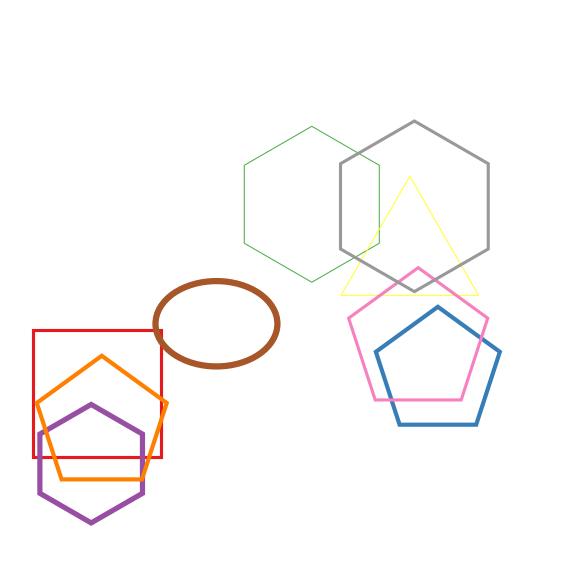[{"shape": "square", "thickness": 1.5, "radius": 0.55, "center": [0.168, 0.317]}, {"shape": "pentagon", "thickness": 2, "radius": 0.56, "center": [0.758, 0.355]}, {"shape": "hexagon", "thickness": 0.5, "radius": 0.68, "center": [0.54, 0.645]}, {"shape": "hexagon", "thickness": 2.5, "radius": 0.51, "center": [0.158, 0.196]}, {"shape": "pentagon", "thickness": 2, "radius": 0.59, "center": [0.176, 0.265]}, {"shape": "triangle", "thickness": 0.5, "radius": 0.69, "center": [0.71, 0.556]}, {"shape": "oval", "thickness": 3, "radius": 0.53, "center": [0.375, 0.439]}, {"shape": "pentagon", "thickness": 1.5, "radius": 0.63, "center": [0.724, 0.409]}, {"shape": "hexagon", "thickness": 1.5, "radius": 0.74, "center": [0.718, 0.642]}]